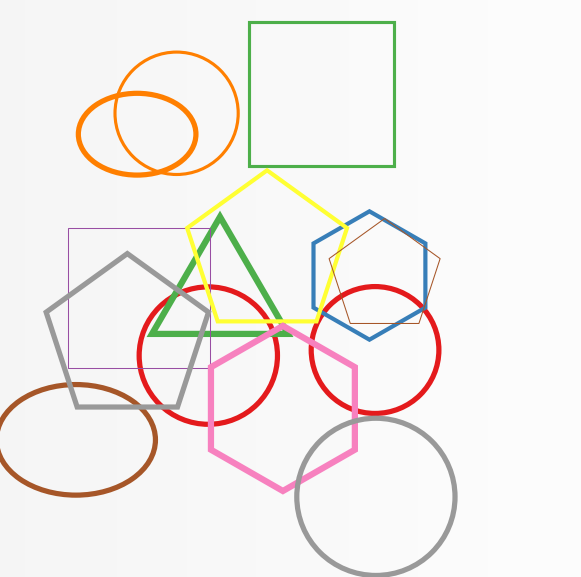[{"shape": "circle", "thickness": 2.5, "radius": 0.59, "center": [0.358, 0.383]}, {"shape": "circle", "thickness": 2.5, "radius": 0.55, "center": [0.645, 0.393]}, {"shape": "hexagon", "thickness": 2, "radius": 0.56, "center": [0.636, 0.522]}, {"shape": "square", "thickness": 1.5, "radius": 0.63, "center": [0.554, 0.837]}, {"shape": "triangle", "thickness": 3, "radius": 0.68, "center": [0.379, 0.488]}, {"shape": "square", "thickness": 0.5, "radius": 0.61, "center": [0.239, 0.483]}, {"shape": "circle", "thickness": 1.5, "radius": 0.53, "center": [0.304, 0.803]}, {"shape": "oval", "thickness": 2.5, "radius": 0.51, "center": [0.236, 0.767]}, {"shape": "pentagon", "thickness": 2, "radius": 0.72, "center": [0.46, 0.56]}, {"shape": "pentagon", "thickness": 0.5, "radius": 0.5, "center": [0.662, 0.52]}, {"shape": "oval", "thickness": 2.5, "radius": 0.68, "center": [0.131, 0.237]}, {"shape": "hexagon", "thickness": 3, "radius": 0.71, "center": [0.487, 0.292]}, {"shape": "circle", "thickness": 2.5, "radius": 0.68, "center": [0.647, 0.139]}, {"shape": "pentagon", "thickness": 2.5, "radius": 0.73, "center": [0.219, 0.413]}]